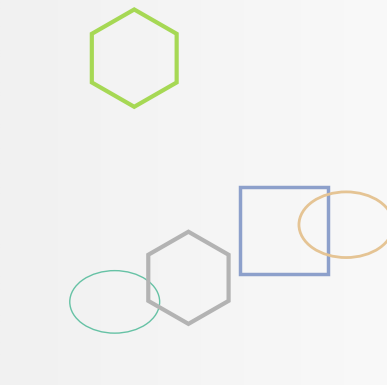[{"shape": "oval", "thickness": 1, "radius": 0.58, "center": [0.296, 0.216]}, {"shape": "square", "thickness": 2.5, "radius": 0.57, "center": [0.733, 0.402]}, {"shape": "hexagon", "thickness": 3, "radius": 0.63, "center": [0.346, 0.849]}, {"shape": "oval", "thickness": 2, "radius": 0.61, "center": [0.893, 0.416]}, {"shape": "hexagon", "thickness": 3, "radius": 0.6, "center": [0.486, 0.278]}]